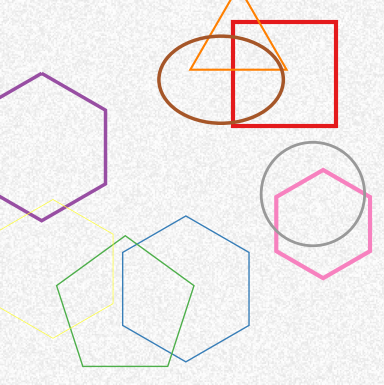[{"shape": "square", "thickness": 3, "radius": 0.67, "center": [0.739, 0.808]}, {"shape": "hexagon", "thickness": 1, "radius": 0.95, "center": [0.483, 0.25]}, {"shape": "pentagon", "thickness": 1, "radius": 0.94, "center": [0.325, 0.2]}, {"shape": "hexagon", "thickness": 2.5, "radius": 0.96, "center": [0.108, 0.618]}, {"shape": "triangle", "thickness": 1.5, "radius": 0.72, "center": [0.619, 0.891]}, {"shape": "hexagon", "thickness": 0.5, "radius": 0.9, "center": [0.138, 0.302]}, {"shape": "oval", "thickness": 2.5, "radius": 0.81, "center": [0.574, 0.793]}, {"shape": "hexagon", "thickness": 3, "radius": 0.7, "center": [0.839, 0.418]}, {"shape": "circle", "thickness": 2, "radius": 0.67, "center": [0.813, 0.496]}]